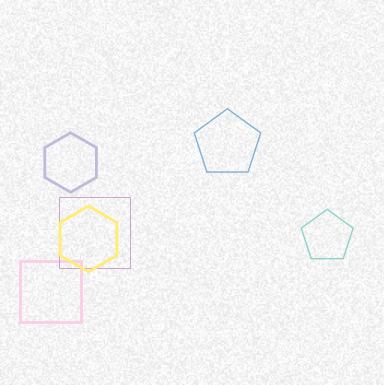[{"shape": "pentagon", "thickness": 1, "radius": 0.35, "center": [0.85, 0.386]}, {"shape": "hexagon", "thickness": 2, "radius": 0.39, "center": [0.183, 0.578]}, {"shape": "pentagon", "thickness": 1, "radius": 0.45, "center": [0.591, 0.627]}, {"shape": "square", "thickness": 2, "radius": 0.4, "center": [0.131, 0.242]}, {"shape": "square", "thickness": 0.5, "radius": 0.46, "center": [0.245, 0.396]}, {"shape": "hexagon", "thickness": 2, "radius": 0.43, "center": [0.23, 0.379]}]